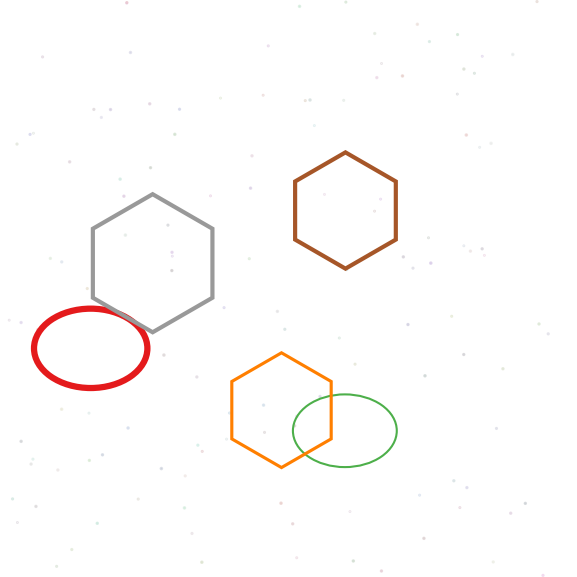[{"shape": "oval", "thickness": 3, "radius": 0.49, "center": [0.157, 0.396]}, {"shape": "oval", "thickness": 1, "radius": 0.45, "center": [0.597, 0.253]}, {"shape": "hexagon", "thickness": 1.5, "radius": 0.5, "center": [0.487, 0.289]}, {"shape": "hexagon", "thickness": 2, "radius": 0.5, "center": [0.598, 0.635]}, {"shape": "hexagon", "thickness": 2, "radius": 0.6, "center": [0.264, 0.543]}]